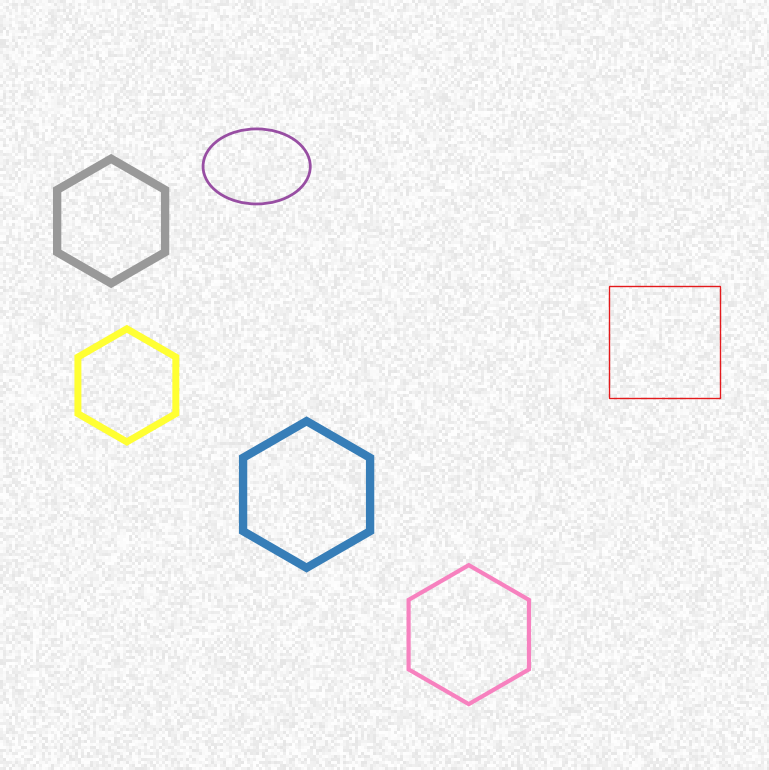[{"shape": "square", "thickness": 0.5, "radius": 0.36, "center": [0.863, 0.556]}, {"shape": "hexagon", "thickness": 3, "radius": 0.48, "center": [0.398, 0.358]}, {"shape": "oval", "thickness": 1, "radius": 0.35, "center": [0.333, 0.784]}, {"shape": "hexagon", "thickness": 2.5, "radius": 0.37, "center": [0.165, 0.5]}, {"shape": "hexagon", "thickness": 1.5, "radius": 0.45, "center": [0.609, 0.176]}, {"shape": "hexagon", "thickness": 3, "radius": 0.4, "center": [0.144, 0.713]}]